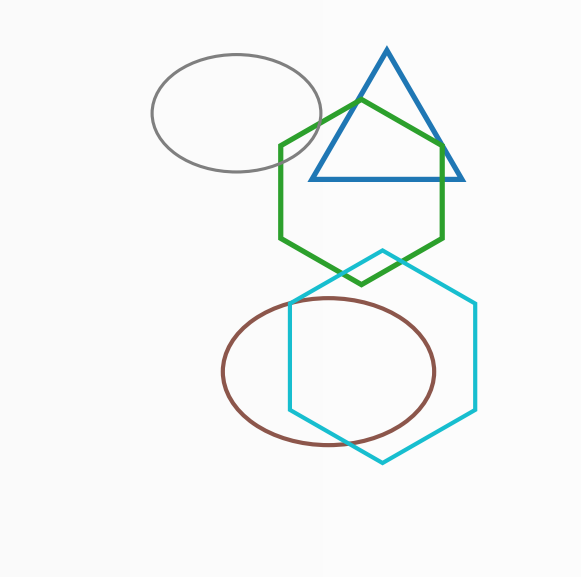[{"shape": "triangle", "thickness": 2.5, "radius": 0.74, "center": [0.666, 0.763]}, {"shape": "hexagon", "thickness": 2.5, "radius": 0.8, "center": [0.622, 0.667]}, {"shape": "oval", "thickness": 2, "radius": 0.91, "center": [0.565, 0.356]}, {"shape": "oval", "thickness": 1.5, "radius": 0.73, "center": [0.407, 0.803]}, {"shape": "hexagon", "thickness": 2, "radius": 0.92, "center": [0.658, 0.381]}]